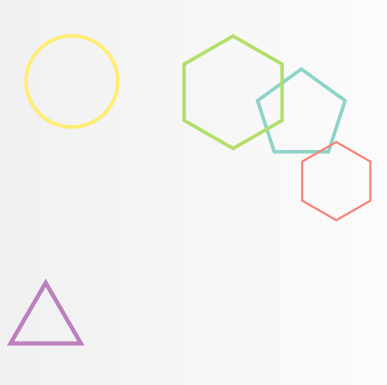[{"shape": "pentagon", "thickness": 2.5, "radius": 0.59, "center": [0.778, 0.702]}, {"shape": "hexagon", "thickness": 1.5, "radius": 0.51, "center": [0.868, 0.53]}, {"shape": "hexagon", "thickness": 2.5, "radius": 0.73, "center": [0.602, 0.76]}, {"shape": "triangle", "thickness": 3, "radius": 0.52, "center": [0.118, 0.16]}, {"shape": "circle", "thickness": 2.5, "radius": 0.59, "center": [0.185, 0.789]}]